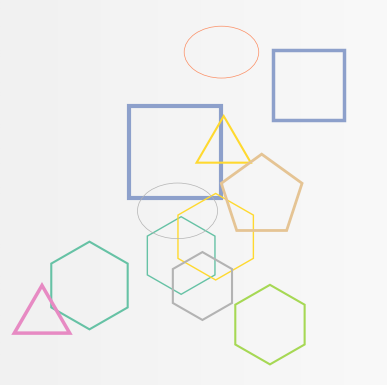[{"shape": "hexagon", "thickness": 1, "radius": 0.5, "center": [0.467, 0.336]}, {"shape": "hexagon", "thickness": 1.5, "radius": 0.57, "center": [0.231, 0.258]}, {"shape": "oval", "thickness": 0.5, "radius": 0.48, "center": [0.572, 0.865]}, {"shape": "square", "thickness": 2.5, "radius": 0.46, "center": [0.796, 0.779]}, {"shape": "square", "thickness": 3, "radius": 0.6, "center": [0.452, 0.604]}, {"shape": "triangle", "thickness": 2.5, "radius": 0.41, "center": [0.108, 0.176]}, {"shape": "hexagon", "thickness": 1.5, "radius": 0.52, "center": [0.697, 0.157]}, {"shape": "triangle", "thickness": 1.5, "radius": 0.4, "center": [0.577, 0.618]}, {"shape": "hexagon", "thickness": 1, "radius": 0.56, "center": [0.557, 0.385]}, {"shape": "pentagon", "thickness": 2, "radius": 0.55, "center": [0.675, 0.49]}, {"shape": "oval", "thickness": 0.5, "radius": 0.52, "center": [0.458, 0.452]}, {"shape": "hexagon", "thickness": 1.5, "radius": 0.44, "center": [0.522, 0.257]}]